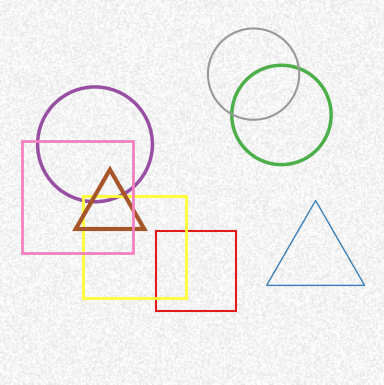[{"shape": "square", "thickness": 1.5, "radius": 0.52, "center": [0.51, 0.295]}, {"shape": "triangle", "thickness": 1, "radius": 0.73, "center": [0.82, 0.332]}, {"shape": "circle", "thickness": 2.5, "radius": 0.65, "center": [0.731, 0.701]}, {"shape": "circle", "thickness": 2.5, "radius": 0.75, "center": [0.247, 0.625]}, {"shape": "square", "thickness": 2, "radius": 0.67, "center": [0.349, 0.358]}, {"shape": "triangle", "thickness": 3, "radius": 0.51, "center": [0.286, 0.457]}, {"shape": "square", "thickness": 2, "radius": 0.72, "center": [0.202, 0.489]}, {"shape": "circle", "thickness": 1.5, "radius": 0.59, "center": [0.659, 0.807]}]